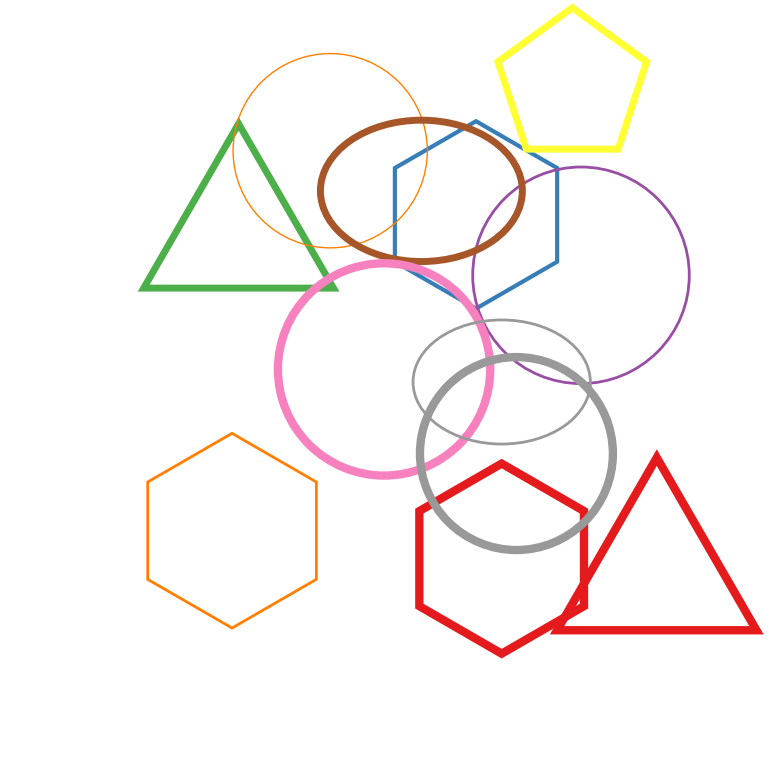[{"shape": "hexagon", "thickness": 3, "radius": 0.62, "center": [0.652, 0.275]}, {"shape": "triangle", "thickness": 3, "radius": 0.75, "center": [0.853, 0.256]}, {"shape": "hexagon", "thickness": 1.5, "radius": 0.61, "center": [0.618, 0.721]}, {"shape": "triangle", "thickness": 2.5, "radius": 0.71, "center": [0.31, 0.697]}, {"shape": "circle", "thickness": 1, "radius": 0.7, "center": [0.755, 0.642]}, {"shape": "hexagon", "thickness": 1, "radius": 0.63, "center": [0.301, 0.311]}, {"shape": "circle", "thickness": 0.5, "radius": 0.63, "center": [0.429, 0.804]}, {"shape": "pentagon", "thickness": 2.5, "radius": 0.51, "center": [0.743, 0.888]}, {"shape": "oval", "thickness": 2.5, "radius": 0.66, "center": [0.547, 0.752]}, {"shape": "circle", "thickness": 3, "radius": 0.69, "center": [0.499, 0.52]}, {"shape": "circle", "thickness": 3, "radius": 0.63, "center": [0.671, 0.411]}, {"shape": "oval", "thickness": 1, "radius": 0.58, "center": [0.652, 0.504]}]